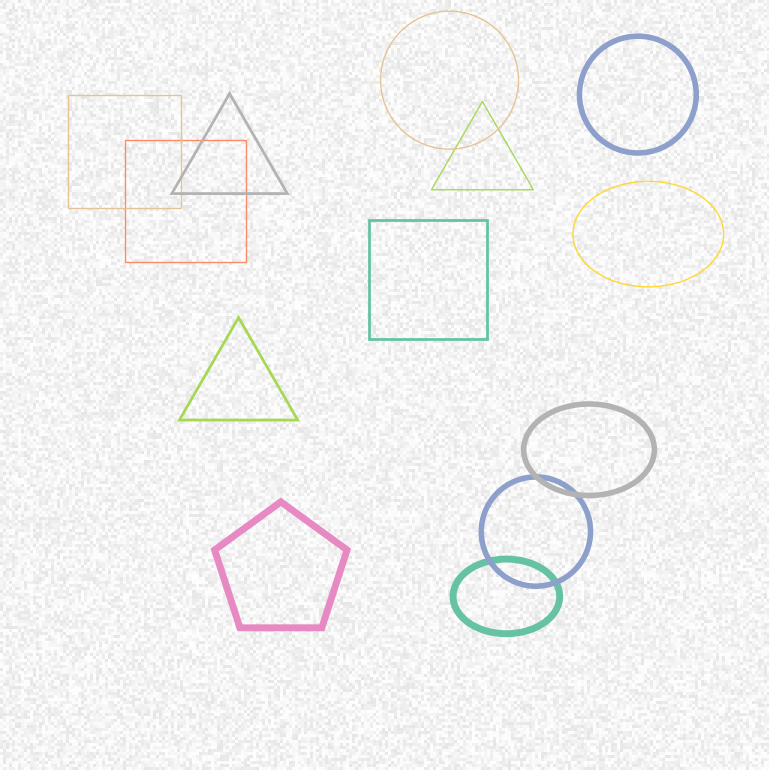[{"shape": "square", "thickness": 1, "radius": 0.38, "center": [0.556, 0.637]}, {"shape": "oval", "thickness": 2.5, "radius": 0.35, "center": [0.658, 0.225]}, {"shape": "square", "thickness": 0.5, "radius": 0.39, "center": [0.241, 0.739]}, {"shape": "circle", "thickness": 2, "radius": 0.38, "center": [0.828, 0.877]}, {"shape": "circle", "thickness": 2, "radius": 0.35, "center": [0.696, 0.31]}, {"shape": "pentagon", "thickness": 2.5, "radius": 0.45, "center": [0.365, 0.258]}, {"shape": "triangle", "thickness": 0.5, "radius": 0.38, "center": [0.627, 0.792]}, {"shape": "triangle", "thickness": 1, "radius": 0.44, "center": [0.31, 0.499]}, {"shape": "oval", "thickness": 0.5, "radius": 0.49, "center": [0.842, 0.696]}, {"shape": "square", "thickness": 0.5, "radius": 0.37, "center": [0.162, 0.803]}, {"shape": "circle", "thickness": 0.5, "radius": 0.45, "center": [0.584, 0.896]}, {"shape": "triangle", "thickness": 1, "radius": 0.43, "center": [0.298, 0.792]}, {"shape": "oval", "thickness": 2, "radius": 0.42, "center": [0.765, 0.416]}]